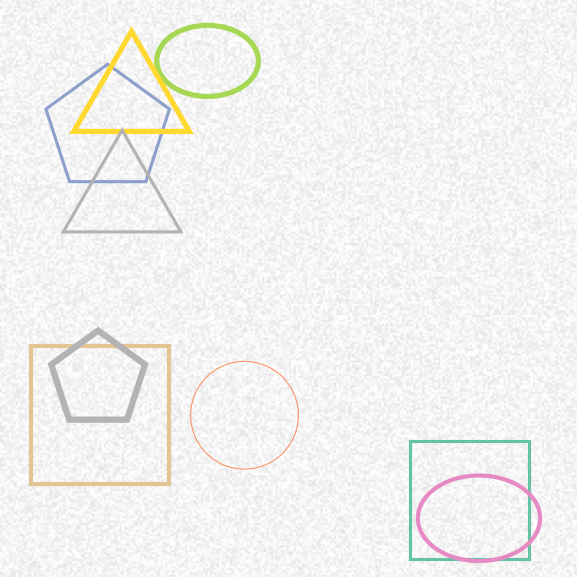[{"shape": "square", "thickness": 1.5, "radius": 0.51, "center": [0.813, 0.133]}, {"shape": "circle", "thickness": 0.5, "radius": 0.47, "center": [0.423, 0.28]}, {"shape": "pentagon", "thickness": 1.5, "radius": 0.56, "center": [0.186, 0.776]}, {"shape": "oval", "thickness": 2, "radius": 0.53, "center": [0.829, 0.102]}, {"shape": "oval", "thickness": 2.5, "radius": 0.44, "center": [0.359, 0.894]}, {"shape": "triangle", "thickness": 2.5, "radius": 0.58, "center": [0.228, 0.829]}, {"shape": "square", "thickness": 2, "radius": 0.6, "center": [0.174, 0.281]}, {"shape": "pentagon", "thickness": 3, "radius": 0.43, "center": [0.17, 0.341]}, {"shape": "triangle", "thickness": 1.5, "radius": 0.59, "center": [0.211, 0.656]}]